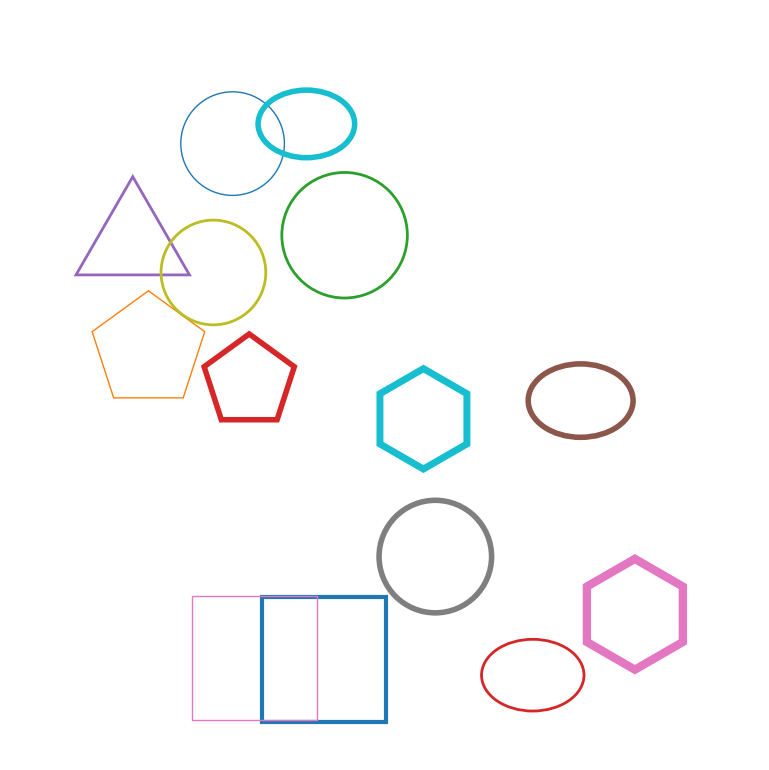[{"shape": "circle", "thickness": 0.5, "radius": 0.34, "center": [0.302, 0.814]}, {"shape": "square", "thickness": 1.5, "radius": 0.4, "center": [0.42, 0.144]}, {"shape": "pentagon", "thickness": 0.5, "radius": 0.38, "center": [0.193, 0.545]}, {"shape": "circle", "thickness": 1, "radius": 0.41, "center": [0.448, 0.694]}, {"shape": "pentagon", "thickness": 2, "radius": 0.31, "center": [0.324, 0.505]}, {"shape": "oval", "thickness": 1, "radius": 0.33, "center": [0.692, 0.123]}, {"shape": "triangle", "thickness": 1, "radius": 0.43, "center": [0.172, 0.686]}, {"shape": "oval", "thickness": 2, "radius": 0.34, "center": [0.754, 0.48]}, {"shape": "hexagon", "thickness": 3, "radius": 0.36, "center": [0.825, 0.202]}, {"shape": "square", "thickness": 0.5, "radius": 0.4, "center": [0.331, 0.146]}, {"shape": "circle", "thickness": 2, "radius": 0.37, "center": [0.565, 0.277]}, {"shape": "circle", "thickness": 1, "radius": 0.34, "center": [0.277, 0.646]}, {"shape": "hexagon", "thickness": 2.5, "radius": 0.33, "center": [0.55, 0.456]}, {"shape": "oval", "thickness": 2, "radius": 0.31, "center": [0.398, 0.839]}]